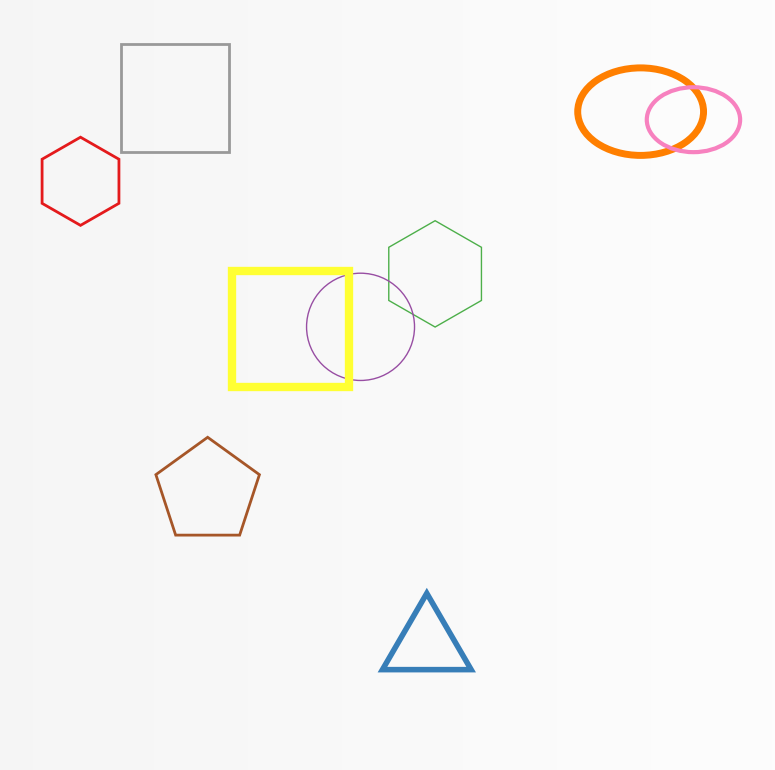[{"shape": "hexagon", "thickness": 1, "radius": 0.29, "center": [0.104, 0.765]}, {"shape": "triangle", "thickness": 2, "radius": 0.33, "center": [0.551, 0.163]}, {"shape": "hexagon", "thickness": 0.5, "radius": 0.35, "center": [0.561, 0.644]}, {"shape": "circle", "thickness": 0.5, "radius": 0.35, "center": [0.465, 0.576]}, {"shape": "oval", "thickness": 2.5, "radius": 0.41, "center": [0.827, 0.855]}, {"shape": "square", "thickness": 3, "radius": 0.38, "center": [0.375, 0.573]}, {"shape": "pentagon", "thickness": 1, "radius": 0.35, "center": [0.268, 0.362]}, {"shape": "oval", "thickness": 1.5, "radius": 0.3, "center": [0.895, 0.845]}, {"shape": "square", "thickness": 1, "radius": 0.35, "center": [0.226, 0.873]}]